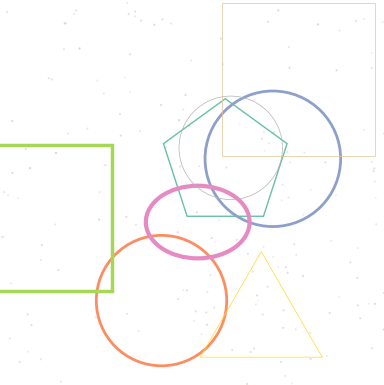[{"shape": "pentagon", "thickness": 1, "radius": 0.84, "center": [0.585, 0.575]}, {"shape": "circle", "thickness": 2, "radius": 0.85, "center": [0.42, 0.219]}, {"shape": "circle", "thickness": 2, "radius": 0.88, "center": [0.709, 0.588]}, {"shape": "oval", "thickness": 3, "radius": 0.67, "center": [0.514, 0.423]}, {"shape": "square", "thickness": 2.5, "radius": 0.95, "center": [0.102, 0.434]}, {"shape": "triangle", "thickness": 0.5, "radius": 0.91, "center": [0.679, 0.164]}, {"shape": "square", "thickness": 0.5, "radius": 0.99, "center": [0.775, 0.794]}, {"shape": "circle", "thickness": 0.5, "radius": 0.67, "center": [0.599, 0.616]}]